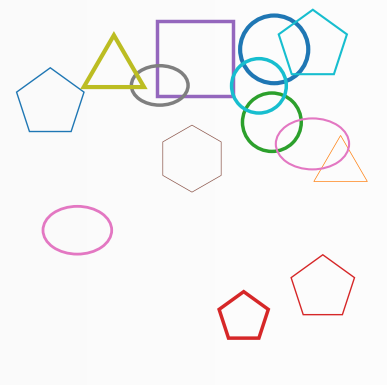[{"shape": "circle", "thickness": 3, "radius": 0.44, "center": [0.708, 0.872]}, {"shape": "pentagon", "thickness": 1, "radius": 0.46, "center": [0.13, 0.732]}, {"shape": "triangle", "thickness": 0.5, "radius": 0.4, "center": [0.879, 0.568]}, {"shape": "circle", "thickness": 2.5, "radius": 0.38, "center": [0.702, 0.683]}, {"shape": "pentagon", "thickness": 2.5, "radius": 0.33, "center": [0.629, 0.176]}, {"shape": "pentagon", "thickness": 1, "radius": 0.43, "center": [0.833, 0.252]}, {"shape": "square", "thickness": 2.5, "radius": 0.49, "center": [0.503, 0.848]}, {"shape": "hexagon", "thickness": 0.5, "radius": 0.44, "center": [0.495, 0.588]}, {"shape": "oval", "thickness": 2, "radius": 0.44, "center": [0.2, 0.402]}, {"shape": "oval", "thickness": 1.5, "radius": 0.47, "center": [0.806, 0.626]}, {"shape": "oval", "thickness": 2.5, "radius": 0.37, "center": [0.412, 0.778]}, {"shape": "triangle", "thickness": 3, "radius": 0.45, "center": [0.294, 0.819]}, {"shape": "circle", "thickness": 2.5, "radius": 0.35, "center": [0.668, 0.777]}, {"shape": "pentagon", "thickness": 1.5, "radius": 0.46, "center": [0.807, 0.882]}]